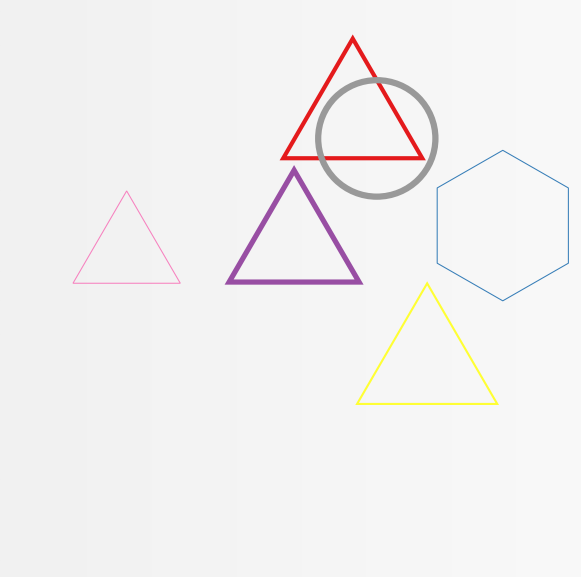[{"shape": "triangle", "thickness": 2, "radius": 0.69, "center": [0.607, 0.794]}, {"shape": "hexagon", "thickness": 0.5, "radius": 0.65, "center": [0.865, 0.609]}, {"shape": "triangle", "thickness": 2.5, "radius": 0.65, "center": [0.506, 0.575]}, {"shape": "triangle", "thickness": 1, "radius": 0.7, "center": [0.735, 0.369]}, {"shape": "triangle", "thickness": 0.5, "radius": 0.53, "center": [0.218, 0.562]}, {"shape": "circle", "thickness": 3, "radius": 0.5, "center": [0.648, 0.759]}]